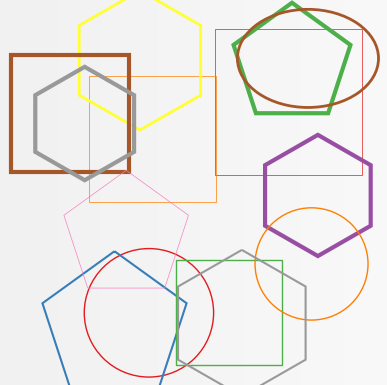[{"shape": "square", "thickness": 0.5, "radius": 0.95, "center": [0.745, 0.735]}, {"shape": "circle", "thickness": 1, "radius": 0.83, "center": [0.384, 0.188]}, {"shape": "pentagon", "thickness": 1.5, "radius": 0.98, "center": [0.296, 0.152]}, {"shape": "pentagon", "thickness": 3, "radius": 0.79, "center": [0.754, 0.834]}, {"shape": "square", "thickness": 1, "radius": 0.68, "center": [0.591, 0.187]}, {"shape": "hexagon", "thickness": 3, "radius": 0.79, "center": [0.82, 0.492]}, {"shape": "square", "thickness": 0.5, "radius": 0.82, "center": [0.394, 0.639]}, {"shape": "circle", "thickness": 1, "radius": 0.73, "center": [0.804, 0.314]}, {"shape": "hexagon", "thickness": 2, "radius": 0.91, "center": [0.361, 0.843]}, {"shape": "oval", "thickness": 2, "radius": 0.91, "center": [0.795, 0.848]}, {"shape": "square", "thickness": 3, "radius": 0.76, "center": [0.18, 0.705]}, {"shape": "pentagon", "thickness": 0.5, "radius": 0.85, "center": [0.326, 0.389]}, {"shape": "hexagon", "thickness": 1.5, "radius": 0.95, "center": [0.624, 0.161]}, {"shape": "hexagon", "thickness": 3, "radius": 0.74, "center": [0.219, 0.679]}]